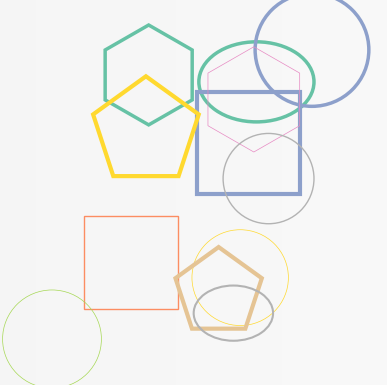[{"shape": "hexagon", "thickness": 2.5, "radius": 0.65, "center": [0.384, 0.805]}, {"shape": "oval", "thickness": 2.5, "radius": 0.74, "center": [0.662, 0.787]}, {"shape": "square", "thickness": 1, "radius": 0.61, "center": [0.339, 0.318]}, {"shape": "square", "thickness": 3, "radius": 0.66, "center": [0.641, 0.628]}, {"shape": "circle", "thickness": 2.5, "radius": 0.73, "center": [0.805, 0.871]}, {"shape": "hexagon", "thickness": 0.5, "radius": 0.68, "center": [0.655, 0.742]}, {"shape": "circle", "thickness": 0.5, "radius": 0.64, "center": [0.134, 0.119]}, {"shape": "circle", "thickness": 0.5, "radius": 0.62, "center": [0.62, 0.279]}, {"shape": "pentagon", "thickness": 3, "radius": 0.72, "center": [0.377, 0.659]}, {"shape": "pentagon", "thickness": 3, "radius": 0.59, "center": [0.564, 0.241]}, {"shape": "circle", "thickness": 1, "radius": 0.59, "center": [0.693, 0.536]}, {"shape": "oval", "thickness": 1.5, "radius": 0.51, "center": [0.602, 0.187]}]